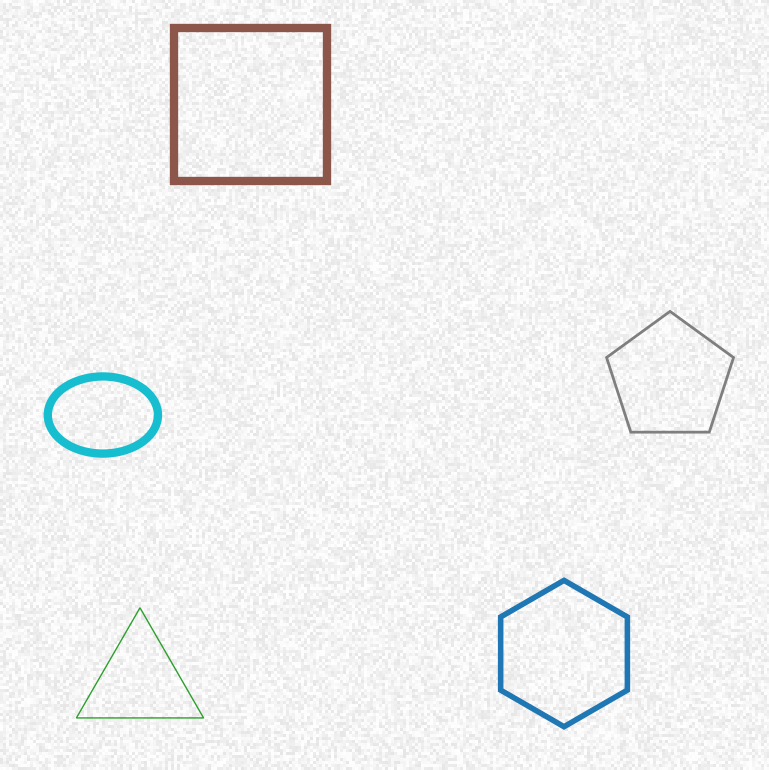[{"shape": "hexagon", "thickness": 2, "radius": 0.48, "center": [0.732, 0.151]}, {"shape": "triangle", "thickness": 0.5, "radius": 0.48, "center": [0.182, 0.115]}, {"shape": "square", "thickness": 3, "radius": 0.5, "center": [0.326, 0.864]}, {"shape": "pentagon", "thickness": 1, "radius": 0.43, "center": [0.87, 0.509]}, {"shape": "oval", "thickness": 3, "radius": 0.36, "center": [0.134, 0.461]}]